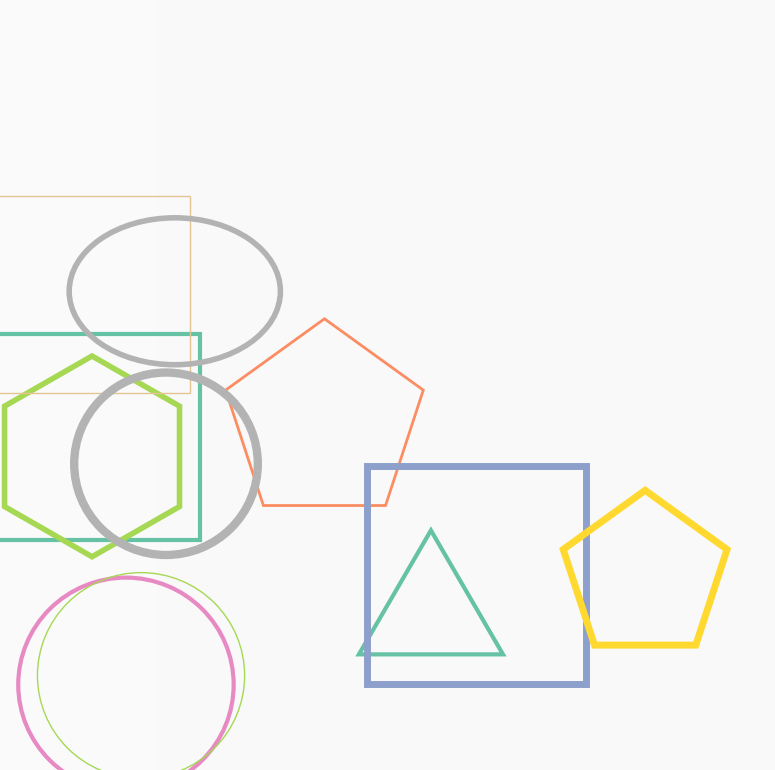[{"shape": "square", "thickness": 1.5, "radius": 0.67, "center": [0.124, 0.433]}, {"shape": "triangle", "thickness": 1.5, "radius": 0.54, "center": [0.556, 0.204]}, {"shape": "pentagon", "thickness": 1, "radius": 0.67, "center": [0.419, 0.452]}, {"shape": "square", "thickness": 2.5, "radius": 0.71, "center": [0.615, 0.253]}, {"shape": "circle", "thickness": 1.5, "radius": 0.69, "center": [0.163, 0.111]}, {"shape": "hexagon", "thickness": 2, "radius": 0.65, "center": [0.119, 0.407]}, {"shape": "circle", "thickness": 0.5, "radius": 0.67, "center": [0.182, 0.123]}, {"shape": "pentagon", "thickness": 2.5, "radius": 0.56, "center": [0.832, 0.252]}, {"shape": "square", "thickness": 0.5, "radius": 0.64, "center": [0.118, 0.618]}, {"shape": "circle", "thickness": 3, "radius": 0.59, "center": [0.214, 0.398]}, {"shape": "oval", "thickness": 2, "radius": 0.68, "center": [0.226, 0.622]}]